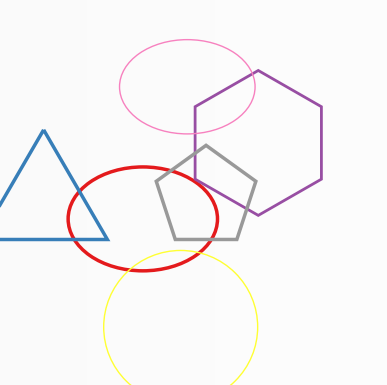[{"shape": "oval", "thickness": 2.5, "radius": 0.96, "center": [0.369, 0.431]}, {"shape": "triangle", "thickness": 2.5, "radius": 0.95, "center": [0.113, 0.473]}, {"shape": "hexagon", "thickness": 2, "radius": 0.94, "center": [0.666, 0.629]}, {"shape": "circle", "thickness": 1, "radius": 0.99, "center": [0.466, 0.151]}, {"shape": "oval", "thickness": 1, "radius": 0.87, "center": [0.483, 0.775]}, {"shape": "pentagon", "thickness": 2.5, "radius": 0.68, "center": [0.532, 0.487]}]